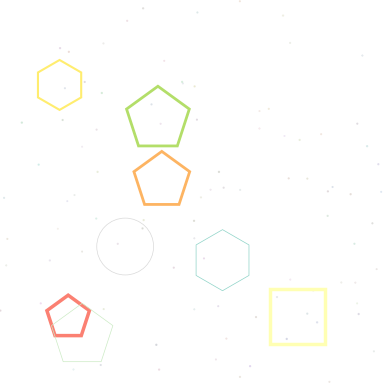[{"shape": "hexagon", "thickness": 0.5, "radius": 0.4, "center": [0.578, 0.324]}, {"shape": "square", "thickness": 2.5, "radius": 0.36, "center": [0.773, 0.178]}, {"shape": "pentagon", "thickness": 2.5, "radius": 0.29, "center": [0.177, 0.175]}, {"shape": "pentagon", "thickness": 2, "radius": 0.38, "center": [0.42, 0.531]}, {"shape": "pentagon", "thickness": 2, "radius": 0.43, "center": [0.41, 0.69]}, {"shape": "circle", "thickness": 0.5, "radius": 0.37, "center": [0.325, 0.36]}, {"shape": "pentagon", "thickness": 0.5, "radius": 0.42, "center": [0.213, 0.128]}, {"shape": "hexagon", "thickness": 1.5, "radius": 0.32, "center": [0.155, 0.779]}]